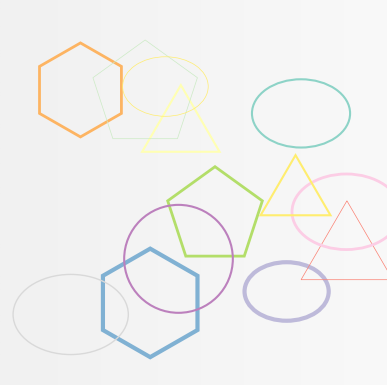[{"shape": "oval", "thickness": 1.5, "radius": 0.63, "center": [0.777, 0.705]}, {"shape": "triangle", "thickness": 1.5, "radius": 0.58, "center": [0.467, 0.663]}, {"shape": "oval", "thickness": 3, "radius": 0.54, "center": [0.74, 0.243]}, {"shape": "triangle", "thickness": 0.5, "radius": 0.68, "center": [0.895, 0.342]}, {"shape": "hexagon", "thickness": 3, "radius": 0.7, "center": [0.388, 0.213]}, {"shape": "hexagon", "thickness": 2, "radius": 0.61, "center": [0.208, 0.766]}, {"shape": "pentagon", "thickness": 2, "radius": 0.64, "center": [0.555, 0.439]}, {"shape": "oval", "thickness": 2, "radius": 0.7, "center": [0.894, 0.45]}, {"shape": "oval", "thickness": 1, "radius": 0.74, "center": [0.182, 0.183]}, {"shape": "circle", "thickness": 1.5, "radius": 0.7, "center": [0.461, 0.328]}, {"shape": "pentagon", "thickness": 0.5, "radius": 0.71, "center": [0.375, 0.754]}, {"shape": "oval", "thickness": 0.5, "radius": 0.55, "center": [0.427, 0.775]}, {"shape": "triangle", "thickness": 1.5, "radius": 0.52, "center": [0.763, 0.493]}]